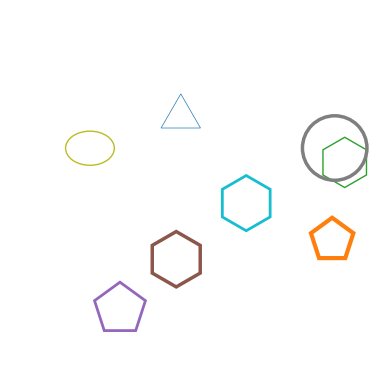[{"shape": "triangle", "thickness": 0.5, "radius": 0.3, "center": [0.47, 0.697]}, {"shape": "pentagon", "thickness": 3, "radius": 0.29, "center": [0.863, 0.376]}, {"shape": "hexagon", "thickness": 1, "radius": 0.33, "center": [0.895, 0.578]}, {"shape": "pentagon", "thickness": 2, "radius": 0.35, "center": [0.312, 0.198]}, {"shape": "hexagon", "thickness": 2.5, "radius": 0.36, "center": [0.458, 0.327]}, {"shape": "circle", "thickness": 2.5, "radius": 0.42, "center": [0.869, 0.616]}, {"shape": "oval", "thickness": 1, "radius": 0.32, "center": [0.234, 0.615]}, {"shape": "hexagon", "thickness": 2, "radius": 0.36, "center": [0.64, 0.472]}]